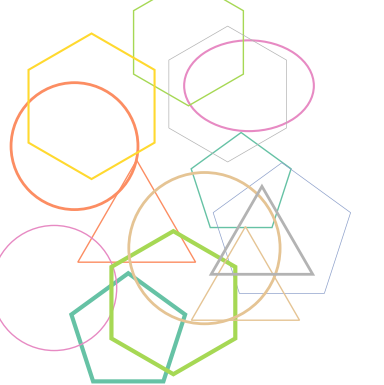[{"shape": "pentagon", "thickness": 3, "radius": 0.78, "center": [0.333, 0.135]}, {"shape": "pentagon", "thickness": 1, "radius": 0.68, "center": [0.626, 0.519]}, {"shape": "triangle", "thickness": 1, "radius": 0.88, "center": [0.355, 0.407]}, {"shape": "circle", "thickness": 2, "radius": 0.82, "center": [0.194, 0.62]}, {"shape": "pentagon", "thickness": 0.5, "radius": 0.94, "center": [0.732, 0.39]}, {"shape": "circle", "thickness": 1, "radius": 0.81, "center": [0.141, 0.252]}, {"shape": "oval", "thickness": 1.5, "radius": 0.84, "center": [0.647, 0.777]}, {"shape": "hexagon", "thickness": 3, "radius": 0.93, "center": [0.45, 0.214]}, {"shape": "hexagon", "thickness": 1, "radius": 0.82, "center": [0.49, 0.89]}, {"shape": "hexagon", "thickness": 1.5, "radius": 0.95, "center": [0.238, 0.724]}, {"shape": "circle", "thickness": 2, "radius": 0.98, "center": [0.531, 0.355]}, {"shape": "triangle", "thickness": 1, "radius": 0.81, "center": [0.638, 0.249]}, {"shape": "hexagon", "thickness": 0.5, "radius": 0.88, "center": [0.591, 0.756]}, {"shape": "triangle", "thickness": 2, "radius": 0.76, "center": [0.68, 0.364]}]